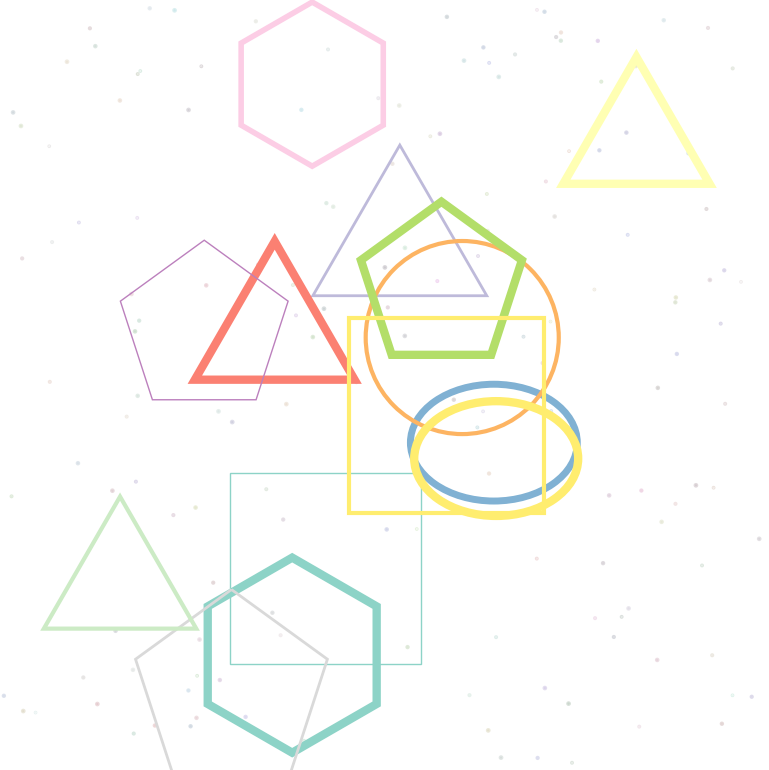[{"shape": "square", "thickness": 0.5, "radius": 0.62, "center": [0.422, 0.262]}, {"shape": "hexagon", "thickness": 3, "radius": 0.63, "center": [0.379, 0.149]}, {"shape": "triangle", "thickness": 3, "radius": 0.55, "center": [0.827, 0.816]}, {"shape": "triangle", "thickness": 1, "radius": 0.65, "center": [0.519, 0.681]}, {"shape": "triangle", "thickness": 3, "radius": 0.6, "center": [0.357, 0.567]}, {"shape": "oval", "thickness": 2.5, "radius": 0.54, "center": [0.641, 0.425]}, {"shape": "circle", "thickness": 1.5, "radius": 0.63, "center": [0.6, 0.562]}, {"shape": "pentagon", "thickness": 3, "radius": 0.55, "center": [0.573, 0.628]}, {"shape": "hexagon", "thickness": 2, "radius": 0.53, "center": [0.405, 0.891]}, {"shape": "pentagon", "thickness": 1, "radius": 0.66, "center": [0.301, 0.103]}, {"shape": "pentagon", "thickness": 0.5, "radius": 0.57, "center": [0.265, 0.573]}, {"shape": "triangle", "thickness": 1.5, "radius": 0.57, "center": [0.156, 0.241]}, {"shape": "oval", "thickness": 3, "radius": 0.53, "center": [0.644, 0.404]}, {"shape": "square", "thickness": 1.5, "radius": 0.63, "center": [0.579, 0.46]}]